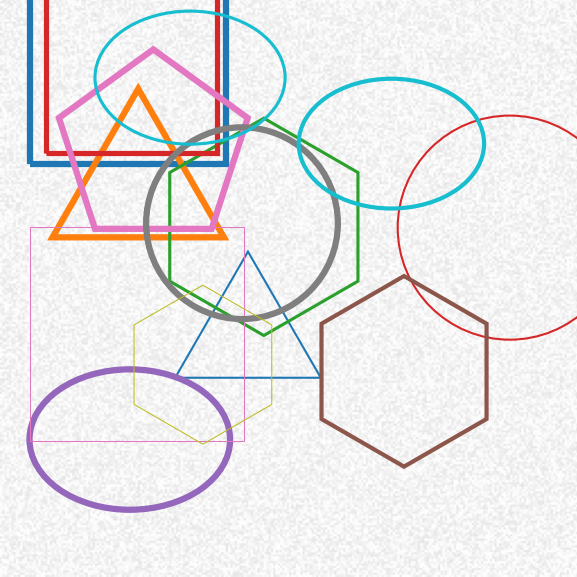[{"shape": "triangle", "thickness": 1, "radius": 0.73, "center": [0.429, 0.418]}, {"shape": "square", "thickness": 3, "radius": 0.85, "center": [0.222, 0.885]}, {"shape": "triangle", "thickness": 3, "radius": 0.86, "center": [0.239, 0.674]}, {"shape": "hexagon", "thickness": 1.5, "radius": 0.94, "center": [0.457, 0.606]}, {"shape": "circle", "thickness": 1, "radius": 0.97, "center": [0.883, 0.605]}, {"shape": "square", "thickness": 2.5, "radius": 0.74, "center": [0.228, 0.882]}, {"shape": "oval", "thickness": 3, "radius": 0.87, "center": [0.225, 0.238]}, {"shape": "hexagon", "thickness": 2, "radius": 0.83, "center": [0.7, 0.356]}, {"shape": "pentagon", "thickness": 3, "radius": 0.86, "center": [0.265, 0.742]}, {"shape": "square", "thickness": 0.5, "radius": 0.93, "center": [0.238, 0.421]}, {"shape": "circle", "thickness": 3, "radius": 0.83, "center": [0.419, 0.613]}, {"shape": "hexagon", "thickness": 0.5, "radius": 0.69, "center": [0.351, 0.368]}, {"shape": "oval", "thickness": 2, "radius": 0.8, "center": [0.678, 0.75]}, {"shape": "oval", "thickness": 1.5, "radius": 0.82, "center": [0.329, 0.865]}]